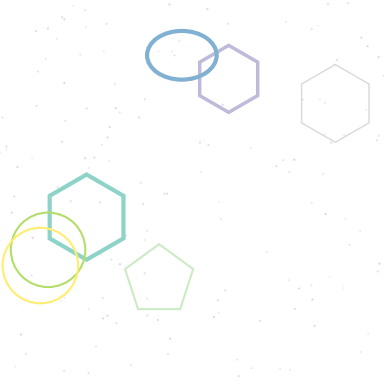[{"shape": "hexagon", "thickness": 3, "radius": 0.55, "center": [0.225, 0.436]}, {"shape": "hexagon", "thickness": 2.5, "radius": 0.43, "center": [0.594, 0.795]}, {"shape": "oval", "thickness": 3, "radius": 0.45, "center": [0.472, 0.856]}, {"shape": "circle", "thickness": 1.5, "radius": 0.48, "center": [0.125, 0.351]}, {"shape": "hexagon", "thickness": 1, "radius": 0.51, "center": [0.871, 0.731]}, {"shape": "pentagon", "thickness": 1.5, "radius": 0.47, "center": [0.413, 0.272]}, {"shape": "circle", "thickness": 1.5, "radius": 0.49, "center": [0.105, 0.31]}]